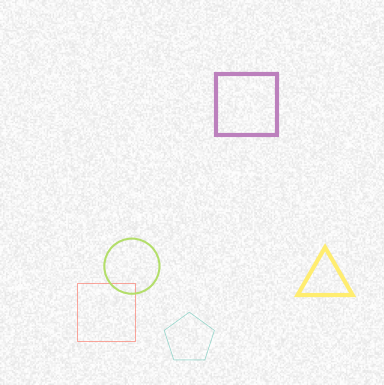[{"shape": "pentagon", "thickness": 0.5, "radius": 0.34, "center": [0.492, 0.121]}, {"shape": "square", "thickness": 0.5, "radius": 0.38, "center": [0.276, 0.19]}, {"shape": "circle", "thickness": 1.5, "radius": 0.36, "center": [0.343, 0.309]}, {"shape": "square", "thickness": 3, "radius": 0.4, "center": [0.64, 0.728]}, {"shape": "triangle", "thickness": 3, "radius": 0.41, "center": [0.844, 0.275]}]